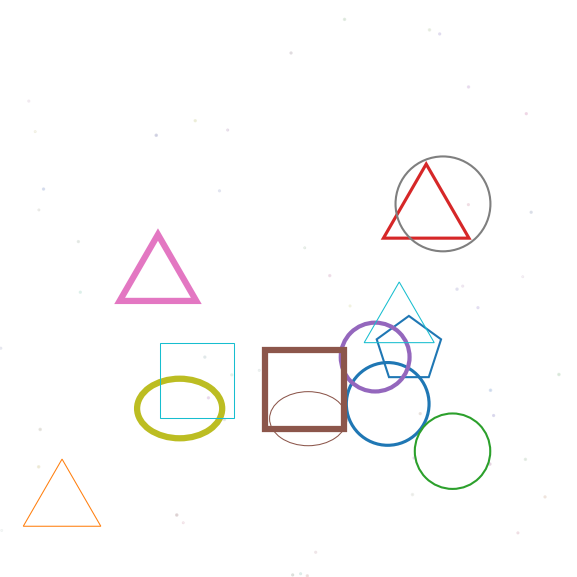[{"shape": "circle", "thickness": 1.5, "radius": 0.36, "center": [0.671, 0.3]}, {"shape": "pentagon", "thickness": 1, "radius": 0.29, "center": [0.708, 0.393]}, {"shape": "triangle", "thickness": 0.5, "radius": 0.39, "center": [0.107, 0.127]}, {"shape": "circle", "thickness": 1, "radius": 0.33, "center": [0.784, 0.218]}, {"shape": "triangle", "thickness": 1.5, "radius": 0.43, "center": [0.738, 0.63]}, {"shape": "circle", "thickness": 2, "radius": 0.3, "center": [0.65, 0.381]}, {"shape": "oval", "thickness": 0.5, "radius": 0.33, "center": [0.534, 0.274]}, {"shape": "square", "thickness": 3, "radius": 0.34, "center": [0.527, 0.325]}, {"shape": "triangle", "thickness": 3, "radius": 0.38, "center": [0.274, 0.516]}, {"shape": "circle", "thickness": 1, "radius": 0.41, "center": [0.767, 0.646]}, {"shape": "oval", "thickness": 3, "radius": 0.37, "center": [0.311, 0.292]}, {"shape": "square", "thickness": 0.5, "radius": 0.32, "center": [0.341, 0.341]}, {"shape": "triangle", "thickness": 0.5, "radius": 0.35, "center": [0.691, 0.441]}]